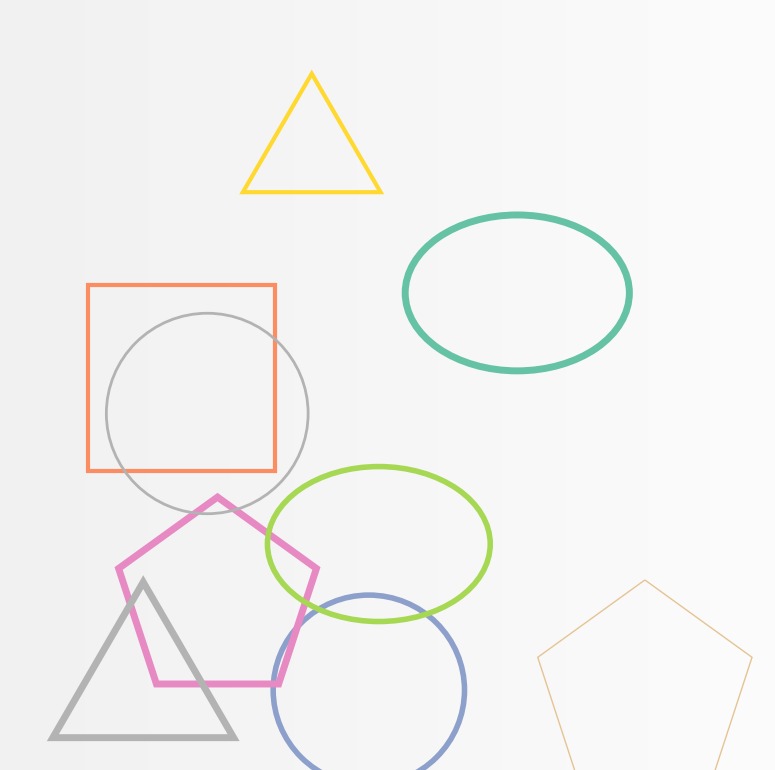[{"shape": "oval", "thickness": 2.5, "radius": 0.72, "center": [0.667, 0.62]}, {"shape": "square", "thickness": 1.5, "radius": 0.61, "center": [0.234, 0.509]}, {"shape": "circle", "thickness": 2, "radius": 0.62, "center": [0.476, 0.104]}, {"shape": "pentagon", "thickness": 2.5, "radius": 0.67, "center": [0.281, 0.22]}, {"shape": "oval", "thickness": 2, "radius": 0.72, "center": [0.489, 0.293]}, {"shape": "triangle", "thickness": 1.5, "radius": 0.51, "center": [0.402, 0.802]}, {"shape": "pentagon", "thickness": 0.5, "radius": 0.73, "center": [0.832, 0.101]}, {"shape": "triangle", "thickness": 2.5, "radius": 0.67, "center": [0.185, 0.109]}, {"shape": "circle", "thickness": 1, "radius": 0.65, "center": [0.267, 0.463]}]